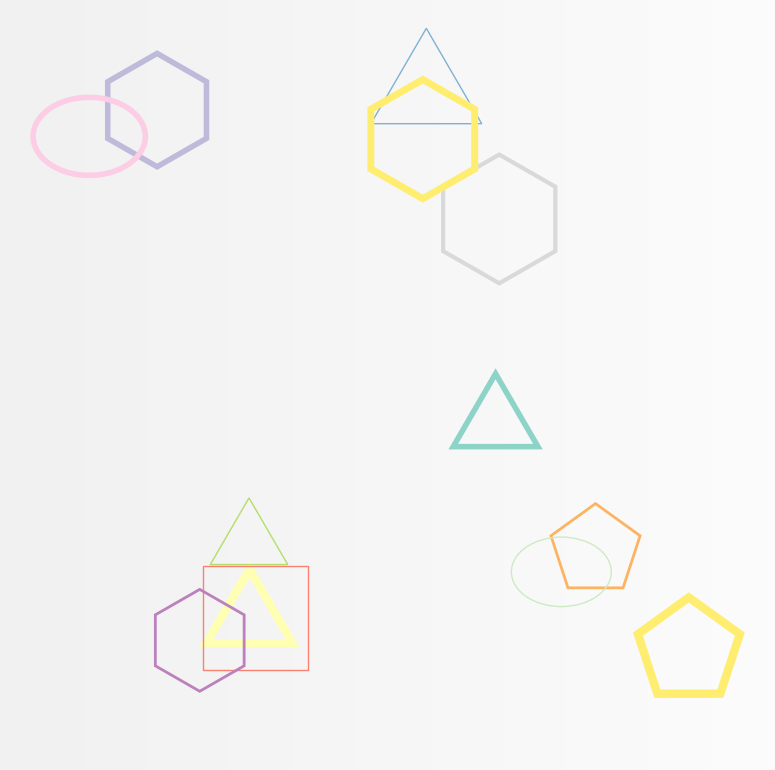[{"shape": "triangle", "thickness": 2, "radius": 0.32, "center": [0.639, 0.451]}, {"shape": "triangle", "thickness": 3, "radius": 0.32, "center": [0.322, 0.197]}, {"shape": "hexagon", "thickness": 2, "radius": 0.37, "center": [0.203, 0.857]}, {"shape": "square", "thickness": 0.5, "radius": 0.34, "center": [0.33, 0.197]}, {"shape": "triangle", "thickness": 0.5, "radius": 0.41, "center": [0.55, 0.881]}, {"shape": "pentagon", "thickness": 1, "radius": 0.3, "center": [0.768, 0.285]}, {"shape": "triangle", "thickness": 0.5, "radius": 0.29, "center": [0.321, 0.296]}, {"shape": "oval", "thickness": 2, "radius": 0.36, "center": [0.115, 0.823]}, {"shape": "hexagon", "thickness": 1.5, "radius": 0.42, "center": [0.644, 0.716]}, {"shape": "hexagon", "thickness": 1, "radius": 0.33, "center": [0.258, 0.168]}, {"shape": "oval", "thickness": 0.5, "radius": 0.32, "center": [0.724, 0.257]}, {"shape": "pentagon", "thickness": 3, "radius": 0.35, "center": [0.889, 0.155]}, {"shape": "hexagon", "thickness": 2.5, "radius": 0.39, "center": [0.545, 0.819]}]